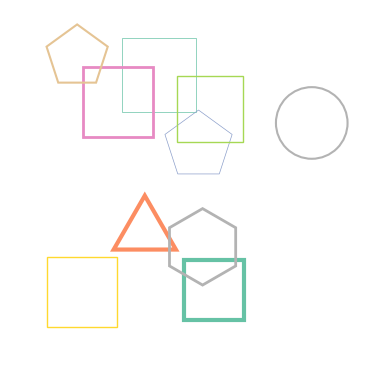[{"shape": "square", "thickness": 3, "radius": 0.39, "center": [0.556, 0.247]}, {"shape": "square", "thickness": 0.5, "radius": 0.48, "center": [0.413, 0.805]}, {"shape": "triangle", "thickness": 3, "radius": 0.47, "center": [0.376, 0.398]}, {"shape": "pentagon", "thickness": 0.5, "radius": 0.46, "center": [0.516, 0.622]}, {"shape": "square", "thickness": 2, "radius": 0.46, "center": [0.307, 0.736]}, {"shape": "square", "thickness": 1, "radius": 0.43, "center": [0.546, 0.716]}, {"shape": "square", "thickness": 1, "radius": 0.45, "center": [0.213, 0.242]}, {"shape": "pentagon", "thickness": 1.5, "radius": 0.42, "center": [0.2, 0.853]}, {"shape": "circle", "thickness": 1.5, "radius": 0.47, "center": [0.81, 0.681]}, {"shape": "hexagon", "thickness": 2, "radius": 0.5, "center": [0.526, 0.359]}]